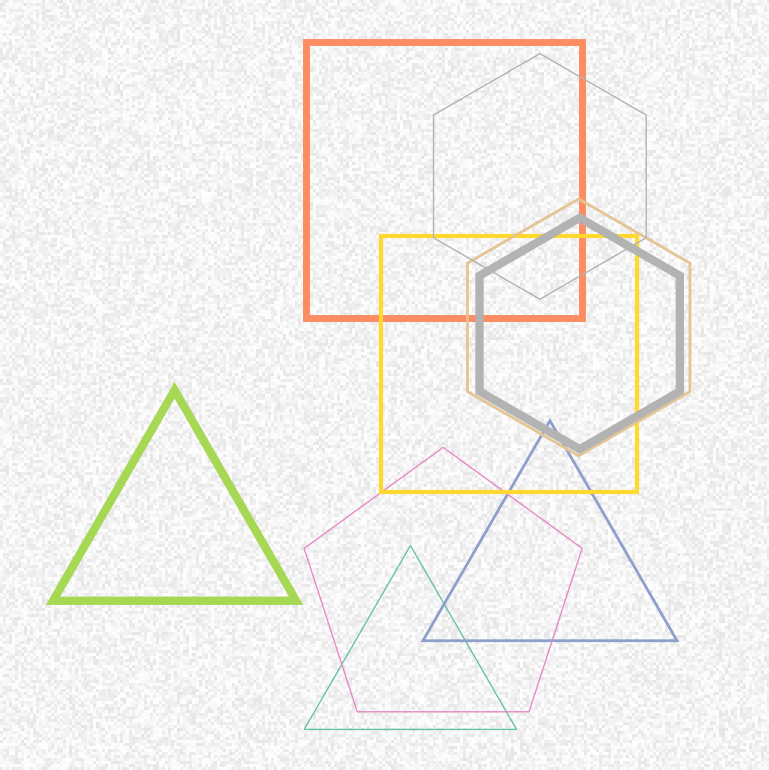[{"shape": "triangle", "thickness": 0.5, "radius": 0.8, "center": [0.533, 0.132]}, {"shape": "square", "thickness": 2.5, "radius": 0.9, "center": [0.577, 0.767]}, {"shape": "triangle", "thickness": 1, "radius": 0.95, "center": [0.714, 0.263]}, {"shape": "pentagon", "thickness": 0.5, "radius": 0.95, "center": [0.576, 0.229]}, {"shape": "triangle", "thickness": 3, "radius": 0.91, "center": [0.227, 0.311]}, {"shape": "square", "thickness": 1.5, "radius": 0.83, "center": [0.661, 0.527]}, {"shape": "hexagon", "thickness": 1, "radius": 0.83, "center": [0.752, 0.575]}, {"shape": "hexagon", "thickness": 3, "radius": 0.75, "center": [0.753, 0.567]}, {"shape": "hexagon", "thickness": 0.5, "radius": 0.8, "center": [0.701, 0.771]}]